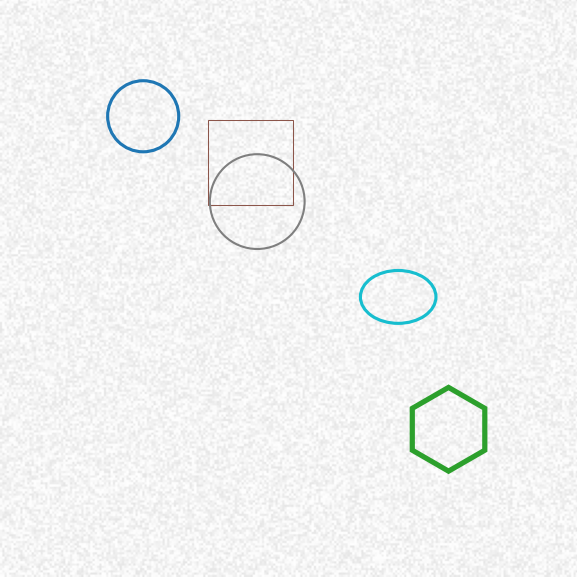[{"shape": "circle", "thickness": 1.5, "radius": 0.31, "center": [0.248, 0.798]}, {"shape": "hexagon", "thickness": 2.5, "radius": 0.36, "center": [0.777, 0.256]}, {"shape": "square", "thickness": 0.5, "radius": 0.37, "center": [0.433, 0.717]}, {"shape": "circle", "thickness": 1, "radius": 0.41, "center": [0.445, 0.65]}, {"shape": "oval", "thickness": 1.5, "radius": 0.33, "center": [0.689, 0.485]}]